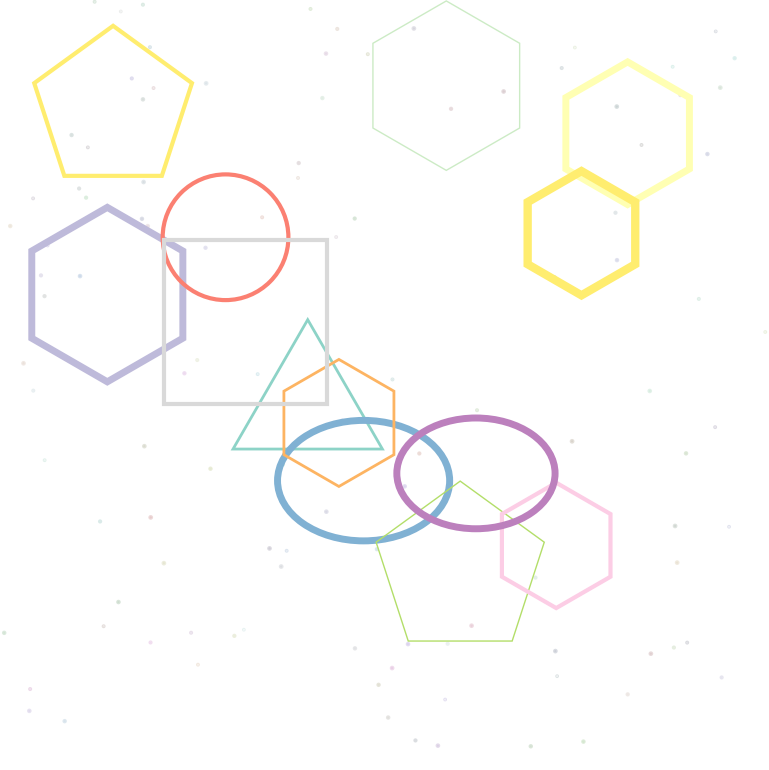[{"shape": "triangle", "thickness": 1, "radius": 0.56, "center": [0.4, 0.473]}, {"shape": "hexagon", "thickness": 2.5, "radius": 0.46, "center": [0.815, 0.827]}, {"shape": "hexagon", "thickness": 2.5, "radius": 0.57, "center": [0.139, 0.617]}, {"shape": "circle", "thickness": 1.5, "radius": 0.41, "center": [0.293, 0.692]}, {"shape": "oval", "thickness": 2.5, "radius": 0.56, "center": [0.472, 0.376]}, {"shape": "hexagon", "thickness": 1, "radius": 0.41, "center": [0.44, 0.451]}, {"shape": "pentagon", "thickness": 0.5, "radius": 0.57, "center": [0.598, 0.26]}, {"shape": "hexagon", "thickness": 1.5, "radius": 0.41, "center": [0.722, 0.292]}, {"shape": "square", "thickness": 1.5, "radius": 0.53, "center": [0.319, 0.582]}, {"shape": "oval", "thickness": 2.5, "radius": 0.51, "center": [0.618, 0.385]}, {"shape": "hexagon", "thickness": 0.5, "radius": 0.55, "center": [0.58, 0.889]}, {"shape": "pentagon", "thickness": 1.5, "radius": 0.54, "center": [0.147, 0.859]}, {"shape": "hexagon", "thickness": 3, "radius": 0.4, "center": [0.755, 0.697]}]